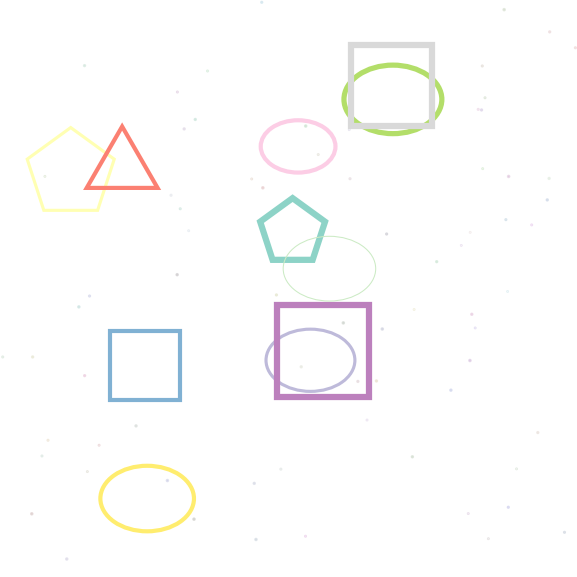[{"shape": "pentagon", "thickness": 3, "radius": 0.3, "center": [0.507, 0.597]}, {"shape": "pentagon", "thickness": 1.5, "radius": 0.4, "center": [0.122, 0.699]}, {"shape": "oval", "thickness": 1.5, "radius": 0.38, "center": [0.538, 0.375]}, {"shape": "triangle", "thickness": 2, "radius": 0.35, "center": [0.211, 0.709]}, {"shape": "square", "thickness": 2, "radius": 0.3, "center": [0.251, 0.366]}, {"shape": "oval", "thickness": 2.5, "radius": 0.42, "center": [0.68, 0.827]}, {"shape": "oval", "thickness": 2, "radius": 0.32, "center": [0.516, 0.746]}, {"shape": "square", "thickness": 3, "radius": 0.35, "center": [0.678, 0.851]}, {"shape": "square", "thickness": 3, "radius": 0.4, "center": [0.559, 0.392]}, {"shape": "oval", "thickness": 0.5, "radius": 0.4, "center": [0.57, 0.534]}, {"shape": "oval", "thickness": 2, "radius": 0.41, "center": [0.255, 0.136]}]